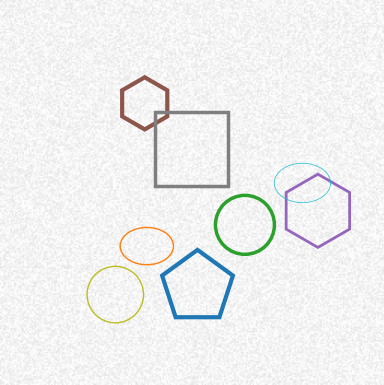[{"shape": "pentagon", "thickness": 3, "radius": 0.48, "center": [0.513, 0.254]}, {"shape": "oval", "thickness": 1, "radius": 0.35, "center": [0.381, 0.361]}, {"shape": "circle", "thickness": 2.5, "radius": 0.38, "center": [0.636, 0.416]}, {"shape": "hexagon", "thickness": 2, "radius": 0.48, "center": [0.826, 0.453]}, {"shape": "hexagon", "thickness": 3, "radius": 0.34, "center": [0.376, 0.732]}, {"shape": "square", "thickness": 2.5, "radius": 0.48, "center": [0.497, 0.613]}, {"shape": "circle", "thickness": 1, "radius": 0.37, "center": [0.299, 0.235]}, {"shape": "oval", "thickness": 0.5, "radius": 0.37, "center": [0.786, 0.525]}]